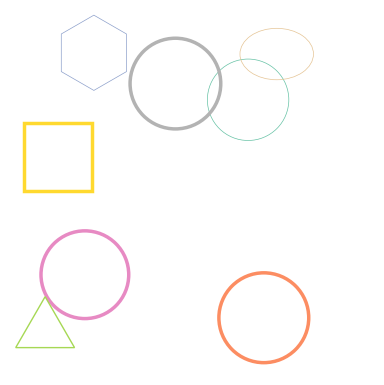[{"shape": "circle", "thickness": 0.5, "radius": 0.53, "center": [0.644, 0.741]}, {"shape": "circle", "thickness": 2.5, "radius": 0.58, "center": [0.685, 0.175]}, {"shape": "hexagon", "thickness": 0.5, "radius": 0.49, "center": [0.244, 0.863]}, {"shape": "circle", "thickness": 2.5, "radius": 0.57, "center": [0.22, 0.286]}, {"shape": "triangle", "thickness": 1, "radius": 0.44, "center": [0.117, 0.141]}, {"shape": "square", "thickness": 2.5, "radius": 0.44, "center": [0.15, 0.593]}, {"shape": "oval", "thickness": 0.5, "radius": 0.48, "center": [0.719, 0.86]}, {"shape": "circle", "thickness": 2.5, "radius": 0.59, "center": [0.456, 0.783]}]